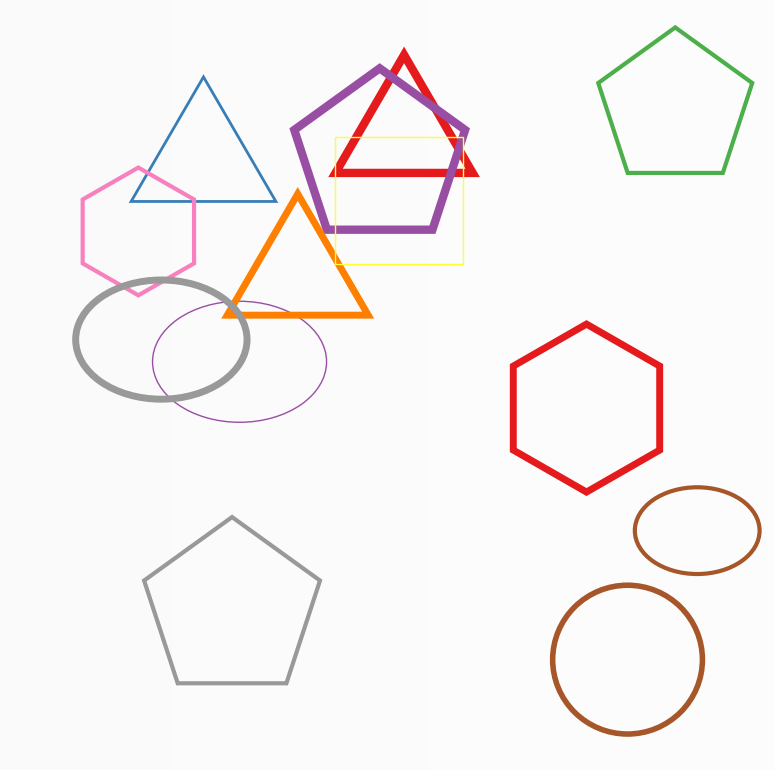[{"shape": "hexagon", "thickness": 2.5, "radius": 0.55, "center": [0.757, 0.47]}, {"shape": "triangle", "thickness": 3, "radius": 0.51, "center": [0.521, 0.827]}, {"shape": "triangle", "thickness": 1, "radius": 0.54, "center": [0.263, 0.792]}, {"shape": "pentagon", "thickness": 1.5, "radius": 0.52, "center": [0.871, 0.86]}, {"shape": "pentagon", "thickness": 3, "radius": 0.58, "center": [0.49, 0.795]}, {"shape": "oval", "thickness": 0.5, "radius": 0.56, "center": [0.309, 0.53]}, {"shape": "triangle", "thickness": 2.5, "radius": 0.52, "center": [0.384, 0.643]}, {"shape": "square", "thickness": 0.5, "radius": 0.41, "center": [0.515, 0.74]}, {"shape": "circle", "thickness": 2, "radius": 0.48, "center": [0.81, 0.143]}, {"shape": "oval", "thickness": 1.5, "radius": 0.4, "center": [0.9, 0.311]}, {"shape": "hexagon", "thickness": 1.5, "radius": 0.41, "center": [0.179, 0.699]}, {"shape": "oval", "thickness": 2.5, "radius": 0.55, "center": [0.208, 0.559]}, {"shape": "pentagon", "thickness": 1.5, "radius": 0.6, "center": [0.299, 0.209]}]